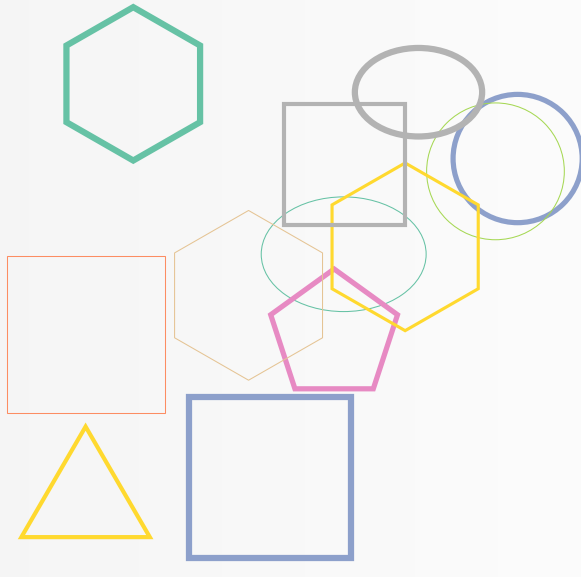[{"shape": "oval", "thickness": 0.5, "radius": 0.71, "center": [0.591, 0.559]}, {"shape": "hexagon", "thickness": 3, "radius": 0.66, "center": [0.229, 0.854]}, {"shape": "square", "thickness": 0.5, "radius": 0.68, "center": [0.148, 0.42]}, {"shape": "circle", "thickness": 2.5, "radius": 0.56, "center": [0.891, 0.725]}, {"shape": "square", "thickness": 3, "radius": 0.7, "center": [0.464, 0.172]}, {"shape": "pentagon", "thickness": 2.5, "radius": 0.57, "center": [0.575, 0.419]}, {"shape": "circle", "thickness": 0.5, "radius": 0.59, "center": [0.852, 0.702]}, {"shape": "hexagon", "thickness": 1.5, "radius": 0.73, "center": [0.697, 0.572]}, {"shape": "triangle", "thickness": 2, "radius": 0.64, "center": [0.147, 0.133]}, {"shape": "hexagon", "thickness": 0.5, "radius": 0.73, "center": [0.428, 0.488]}, {"shape": "oval", "thickness": 3, "radius": 0.55, "center": [0.72, 0.839]}, {"shape": "square", "thickness": 2, "radius": 0.52, "center": [0.593, 0.715]}]